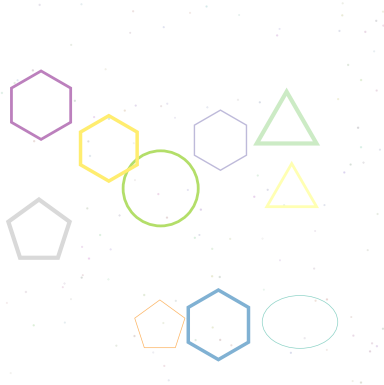[{"shape": "oval", "thickness": 0.5, "radius": 0.49, "center": [0.779, 0.164]}, {"shape": "triangle", "thickness": 2, "radius": 0.37, "center": [0.758, 0.5]}, {"shape": "hexagon", "thickness": 1, "radius": 0.39, "center": [0.573, 0.636]}, {"shape": "hexagon", "thickness": 2.5, "radius": 0.45, "center": [0.567, 0.156]}, {"shape": "pentagon", "thickness": 0.5, "radius": 0.34, "center": [0.415, 0.152]}, {"shape": "circle", "thickness": 2, "radius": 0.49, "center": [0.417, 0.511]}, {"shape": "pentagon", "thickness": 3, "radius": 0.42, "center": [0.101, 0.398]}, {"shape": "hexagon", "thickness": 2, "radius": 0.44, "center": [0.107, 0.727]}, {"shape": "triangle", "thickness": 3, "radius": 0.45, "center": [0.744, 0.672]}, {"shape": "hexagon", "thickness": 2.5, "radius": 0.42, "center": [0.283, 0.615]}]